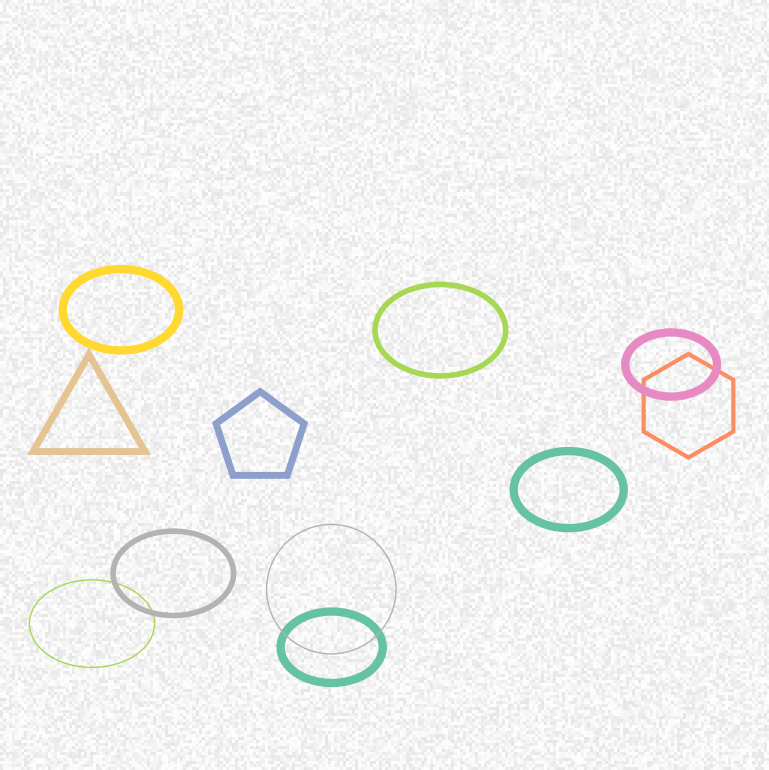[{"shape": "oval", "thickness": 3, "radius": 0.33, "center": [0.431, 0.159]}, {"shape": "oval", "thickness": 3, "radius": 0.36, "center": [0.739, 0.364]}, {"shape": "hexagon", "thickness": 1.5, "radius": 0.34, "center": [0.894, 0.473]}, {"shape": "pentagon", "thickness": 2.5, "radius": 0.3, "center": [0.338, 0.431]}, {"shape": "oval", "thickness": 3, "radius": 0.3, "center": [0.872, 0.527]}, {"shape": "oval", "thickness": 0.5, "radius": 0.41, "center": [0.119, 0.19]}, {"shape": "oval", "thickness": 2, "radius": 0.42, "center": [0.572, 0.571]}, {"shape": "oval", "thickness": 3, "radius": 0.38, "center": [0.157, 0.598]}, {"shape": "triangle", "thickness": 2.5, "radius": 0.42, "center": [0.116, 0.456]}, {"shape": "circle", "thickness": 0.5, "radius": 0.42, "center": [0.43, 0.235]}, {"shape": "oval", "thickness": 2, "radius": 0.39, "center": [0.225, 0.255]}]